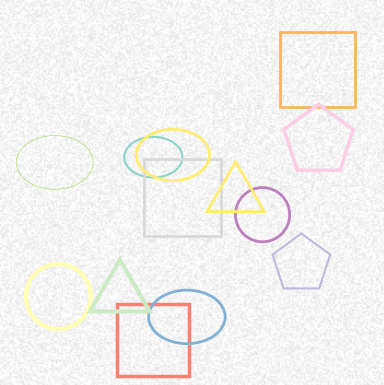[{"shape": "oval", "thickness": 1.5, "radius": 0.38, "center": [0.398, 0.592]}, {"shape": "circle", "thickness": 3, "radius": 0.42, "center": [0.152, 0.23]}, {"shape": "pentagon", "thickness": 1.5, "radius": 0.39, "center": [0.783, 0.314]}, {"shape": "square", "thickness": 2.5, "radius": 0.46, "center": [0.398, 0.117]}, {"shape": "oval", "thickness": 2, "radius": 0.5, "center": [0.485, 0.177]}, {"shape": "square", "thickness": 2, "radius": 0.49, "center": [0.825, 0.82]}, {"shape": "oval", "thickness": 0.5, "radius": 0.5, "center": [0.142, 0.578]}, {"shape": "pentagon", "thickness": 2.5, "radius": 0.47, "center": [0.828, 0.634]}, {"shape": "square", "thickness": 2, "radius": 0.5, "center": [0.473, 0.486]}, {"shape": "circle", "thickness": 2, "radius": 0.35, "center": [0.682, 0.442]}, {"shape": "triangle", "thickness": 3, "radius": 0.45, "center": [0.311, 0.236]}, {"shape": "triangle", "thickness": 2, "radius": 0.43, "center": [0.612, 0.493]}, {"shape": "oval", "thickness": 2, "radius": 0.48, "center": [0.449, 0.598]}]